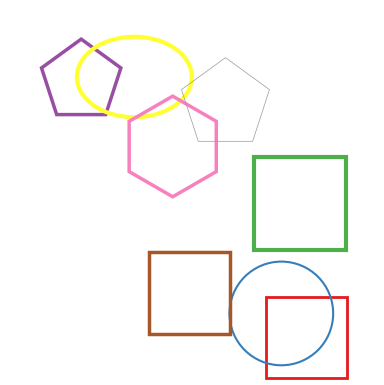[{"shape": "square", "thickness": 2, "radius": 0.52, "center": [0.796, 0.123]}, {"shape": "circle", "thickness": 1.5, "radius": 0.67, "center": [0.731, 0.186]}, {"shape": "square", "thickness": 3, "radius": 0.6, "center": [0.78, 0.471]}, {"shape": "pentagon", "thickness": 2.5, "radius": 0.54, "center": [0.211, 0.79]}, {"shape": "oval", "thickness": 3, "radius": 0.75, "center": [0.349, 0.8]}, {"shape": "square", "thickness": 2.5, "radius": 0.53, "center": [0.492, 0.239]}, {"shape": "hexagon", "thickness": 2.5, "radius": 0.65, "center": [0.449, 0.62]}, {"shape": "pentagon", "thickness": 0.5, "radius": 0.6, "center": [0.586, 0.73]}]